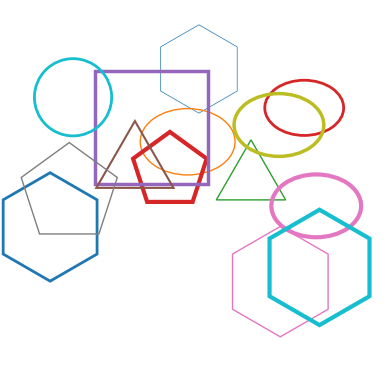[{"shape": "hexagon", "thickness": 2, "radius": 0.7, "center": [0.13, 0.411]}, {"shape": "hexagon", "thickness": 0.5, "radius": 0.57, "center": [0.517, 0.821]}, {"shape": "oval", "thickness": 1, "radius": 0.62, "center": [0.487, 0.632]}, {"shape": "triangle", "thickness": 1, "radius": 0.52, "center": [0.652, 0.533]}, {"shape": "oval", "thickness": 2, "radius": 0.51, "center": [0.79, 0.72]}, {"shape": "pentagon", "thickness": 3, "radius": 0.5, "center": [0.441, 0.557]}, {"shape": "square", "thickness": 2.5, "radius": 0.74, "center": [0.393, 0.668]}, {"shape": "triangle", "thickness": 1.5, "radius": 0.58, "center": [0.35, 0.57]}, {"shape": "oval", "thickness": 3, "radius": 0.58, "center": [0.821, 0.465]}, {"shape": "hexagon", "thickness": 1, "radius": 0.72, "center": [0.728, 0.268]}, {"shape": "pentagon", "thickness": 1, "radius": 0.66, "center": [0.18, 0.498]}, {"shape": "oval", "thickness": 2.5, "radius": 0.58, "center": [0.724, 0.675]}, {"shape": "hexagon", "thickness": 3, "radius": 0.75, "center": [0.83, 0.305]}, {"shape": "circle", "thickness": 2, "radius": 0.5, "center": [0.19, 0.747]}]